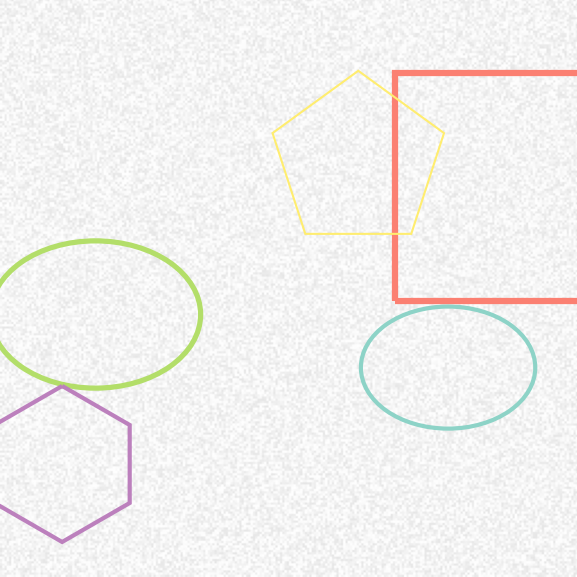[{"shape": "oval", "thickness": 2, "radius": 0.75, "center": [0.776, 0.363]}, {"shape": "square", "thickness": 3, "radius": 0.99, "center": [0.88, 0.676]}, {"shape": "oval", "thickness": 2.5, "radius": 0.91, "center": [0.165, 0.455]}, {"shape": "hexagon", "thickness": 2, "radius": 0.68, "center": [0.108, 0.196]}, {"shape": "pentagon", "thickness": 1, "radius": 0.78, "center": [0.62, 0.72]}]